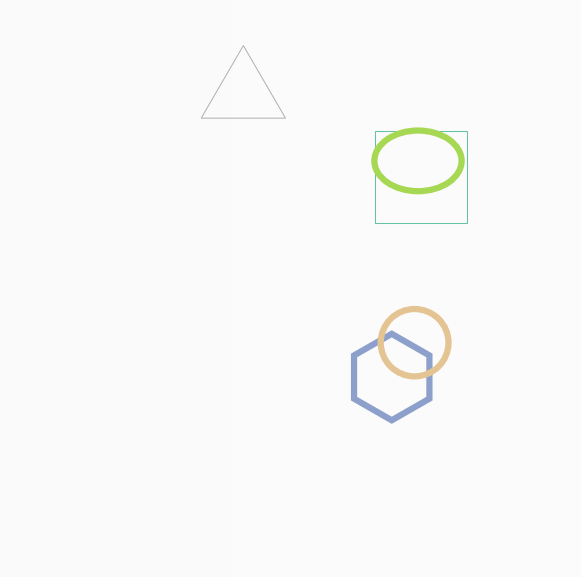[{"shape": "square", "thickness": 0.5, "radius": 0.4, "center": [0.724, 0.693]}, {"shape": "hexagon", "thickness": 3, "radius": 0.37, "center": [0.674, 0.346]}, {"shape": "oval", "thickness": 3, "radius": 0.38, "center": [0.719, 0.721]}, {"shape": "circle", "thickness": 3, "radius": 0.29, "center": [0.713, 0.406]}, {"shape": "triangle", "thickness": 0.5, "radius": 0.42, "center": [0.419, 0.836]}]